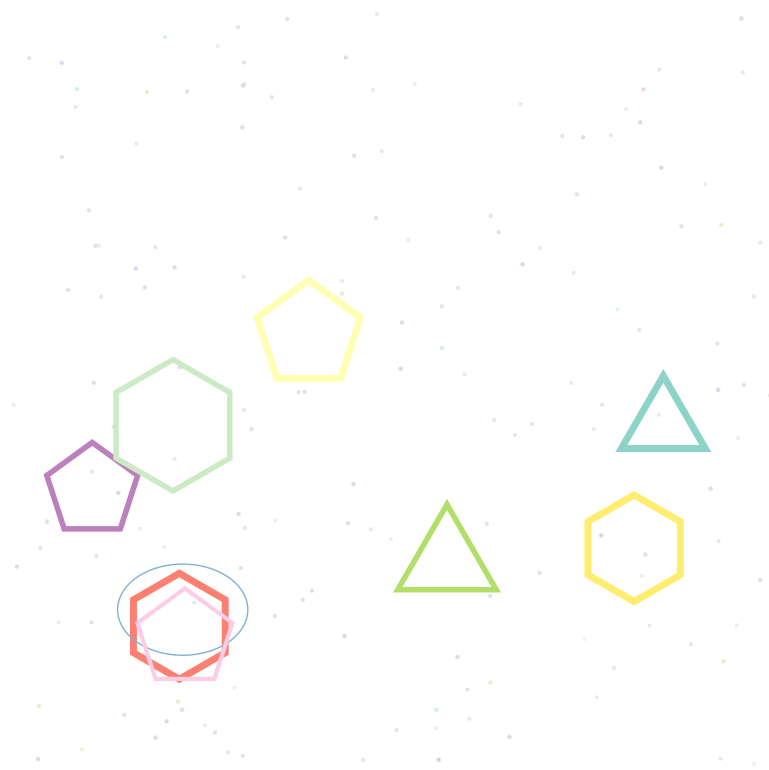[{"shape": "triangle", "thickness": 2.5, "radius": 0.31, "center": [0.861, 0.449]}, {"shape": "pentagon", "thickness": 2.5, "radius": 0.35, "center": [0.401, 0.566]}, {"shape": "hexagon", "thickness": 2.5, "radius": 0.34, "center": [0.233, 0.187]}, {"shape": "oval", "thickness": 0.5, "radius": 0.42, "center": [0.237, 0.208]}, {"shape": "triangle", "thickness": 2, "radius": 0.37, "center": [0.58, 0.271]}, {"shape": "pentagon", "thickness": 1.5, "radius": 0.32, "center": [0.24, 0.171]}, {"shape": "pentagon", "thickness": 2, "radius": 0.31, "center": [0.12, 0.363]}, {"shape": "hexagon", "thickness": 2, "radius": 0.43, "center": [0.225, 0.448]}, {"shape": "hexagon", "thickness": 2.5, "radius": 0.35, "center": [0.824, 0.288]}]